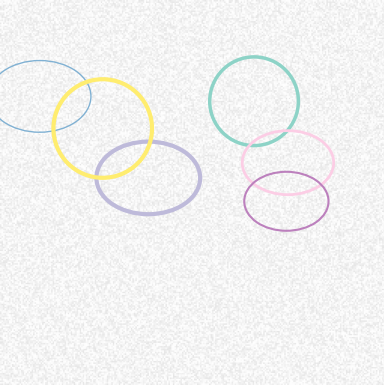[{"shape": "circle", "thickness": 2.5, "radius": 0.58, "center": [0.66, 0.737]}, {"shape": "oval", "thickness": 3, "radius": 0.67, "center": [0.385, 0.538]}, {"shape": "oval", "thickness": 1, "radius": 0.67, "center": [0.103, 0.75]}, {"shape": "oval", "thickness": 2, "radius": 0.59, "center": [0.748, 0.577]}, {"shape": "oval", "thickness": 1.5, "radius": 0.55, "center": [0.744, 0.477]}, {"shape": "circle", "thickness": 3, "radius": 0.64, "center": [0.267, 0.666]}]